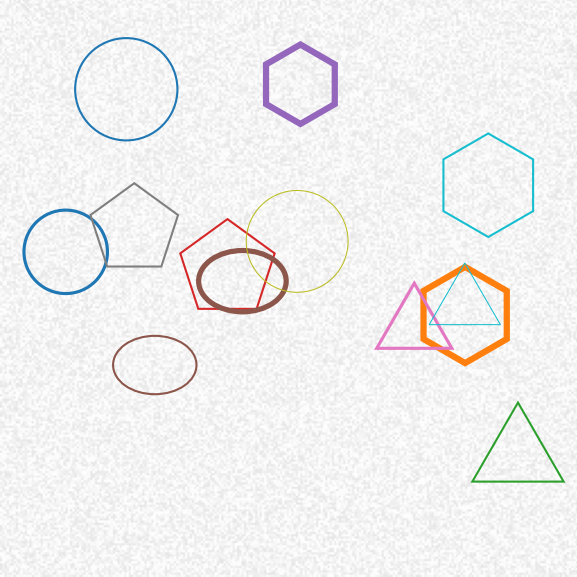[{"shape": "circle", "thickness": 1, "radius": 0.44, "center": [0.219, 0.845]}, {"shape": "circle", "thickness": 1.5, "radius": 0.36, "center": [0.114, 0.563]}, {"shape": "hexagon", "thickness": 3, "radius": 0.42, "center": [0.805, 0.454]}, {"shape": "triangle", "thickness": 1, "radius": 0.46, "center": [0.897, 0.211]}, {"shape": "pentagon", "thickness": 1, "radius": 0.43, "center": [0.394, 0.534]}, {"shape": "hexagon", "thickness": 3, "radius": 0.34, "center": [0.52, 0.853]}, {"shape": "oval", "thickness": 2.5, "radius": 0.38, "center": [0.42, 0.512]}, {"shape": "oval", "thickness": 1, "radius": 0.36, "center": [0.268, 0.367]}, {"shape": "triangle", "thickness": 1.5, "radius": 0.38, "center": [0.717, 0.434]}, {"shape": "pentagon", "thickness": 1, "radius": 0.4, "center": [0.232, 0.602]}, {"shape": "circle", "thickness": 0.5, "radius": 0.44, "center": [0.515, 0.581]}, {"shape": "hexagon", "thickness": 1, "radius": 0.45, "center": [0.845, 0.678]}, {"shape": "triangle", "thickness": 0.5, "radius": 0.36, "center": [0.805, 0.473]}]